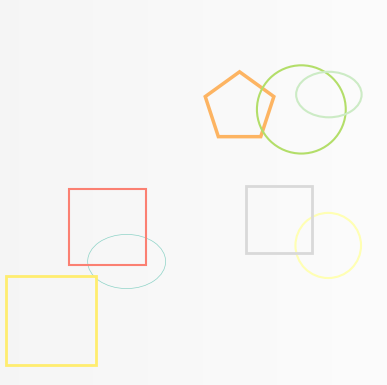[{"shape": "oval", "thickness": 0.5, "radius": 0.5, "center": [0.327, 0.321]}, {"shape": "circle", "thickness": 1.5, "radius": 0.42, "center": [0.847, 0.362]}, {"shape": "square", "thickness": 1.5, "radius": 0.5, "center": [0.277, 0.411]}, {"shape": "pentagon", "thickness": 2.5, "radius": 0.47, "center": [0.618, 0.72]}, {"shape": "circle", "thickness": 1.5, "radius": 0.57, "center": [0.778, 0.716]}, {"shape": "square", "thickness": 2, "radius": 0.43, "center": [0.72, 0.43]}, {"shape": "oval", "thickness": 1.5, "radius": 0.42, "center": [0.849, 0.754]}, {"shape": "square", "thickness": 2, "radius": 0.58, "center": [0.131, 0.167]}]